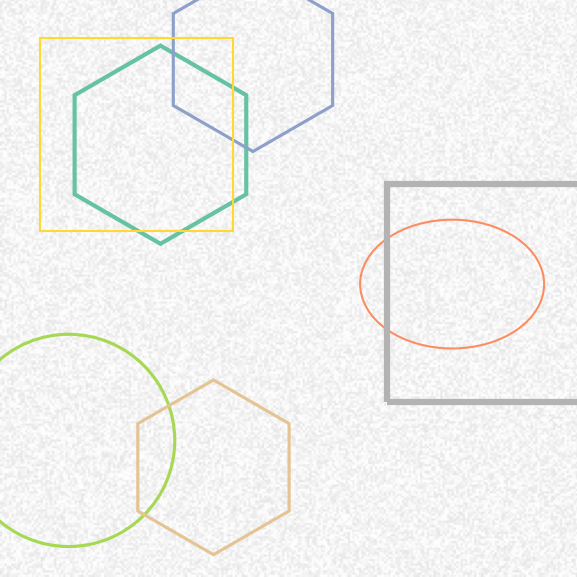[{"shape": "hexagon", "thickness": 2, "radius": 0.86, "center": [0.278, 0.749]}, {"shape": "oval", "thickness": 1, "radius": 0.8, "center": [0.783, 0.507]}, {"shape": "hexagon", "thickness": 1.5, "radius": 0.8, "center": [0.438, 0.896]}, {"shape": "circle", "thickness": 1.5, "radius": 0.92, "center": [0.119, 0.237]}, {"shape": "square", "thickness": 1, "radius": 0.84, "center": [0.236, 0.766]}, {"shape": "hexagon", "thickness": 1.5, "radius": 0.76, "center": [0.37, 0.19]}, {"shape": "square", "thickness": 3, "radius": 0.95, "center": [0.859, 0.492]}]